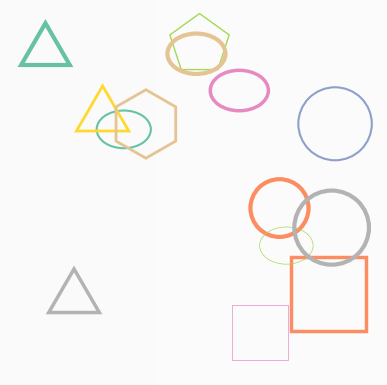[{"shape": "oval", "thickness": 1.5, "radius": 0.35, "center": [0.319, 0.664]}, {"shape": "triangle", "thickness": 3, "radius": 0.36, "center": [0.117, 0.867]}, {"shape": "circle", "thickness": 3, "radius": 0.37, "center": [0.721, 0.46]}, {"shape": "square", "thickness": 2.5, "radius": 0.48, "center": [0.848, 0.237]}, {"shape": "circle", "thickness": 1.5, "radius": 0.47, "center": [0.865, 0.679]}, {"shape": "oval", "thickness": 2.5, "radius": 0.37, "center": [0.618, 0.765]}, {"shape": "square", "thickness": 0.5, "radius": 0.36, "center": [0.671, 0.137]}, {"shape": "oval", "thickness": 0.5, "radius": 0.34, "center": [0.739, 0.362]}, {"shape": "pentagon", "thickness": 1, "radius": 0.4, "center": [0.515, 0.884]}, {"shape": "triangle", "thickness": 2, "radius": 0.39, "center": [0.265, 0.699]}, {"shape": "oval", "thickness": 3, "radius": 0.37, "center": [0.507, 0.86]}, {"shape": "hexagon", "thickness": 2, "radius": 0.44, "center": [0.376, 0.678]}, {"shape": "circle", "thickness": 3, "radius": 0.48, "center": [0.856, 0.409]}, {"shape": "triangle", "thickness": 2.5, "radius": 0.38, "center": [0.191, 0.226]}]